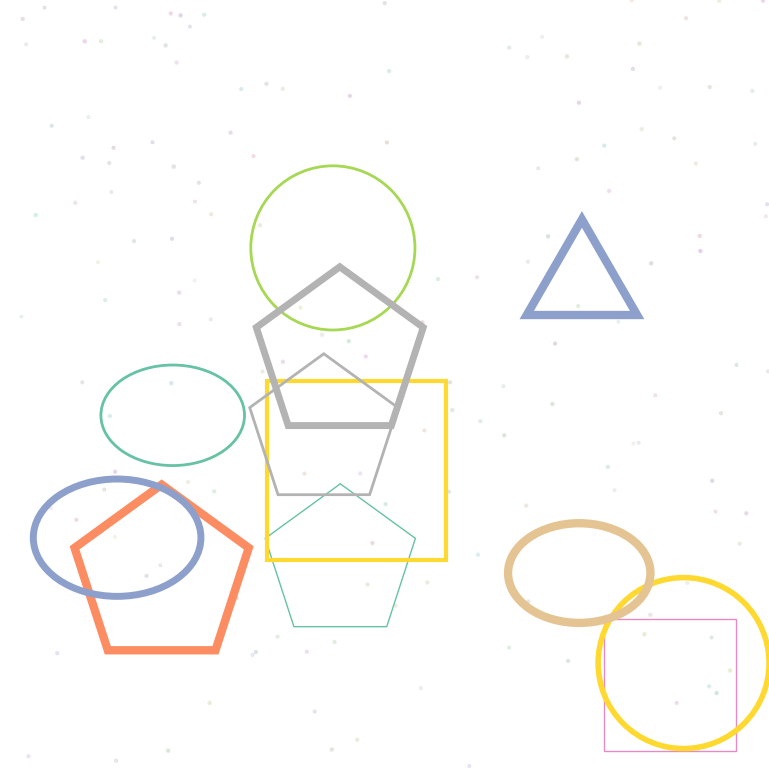[{"shape": "oval", "thickness": 1, "radius": 0.47, "center": [0.224, 0.461]}, {"shape": "pentagon", "thickness": 0.5, "radius": 0.51, "center": [0.442, 0.269]}, {"shape": "pentagon", "thickness": 3, "radius": 0.59, "center": [0.21, 0.252]}, {"shape": "triangle", "thickness": 3, "radius": 0.41, "center": [0.756, 0.632]}, {"shape": "oval", "thickness": 2.5, "radius": 0.54, "center": [0.152, 0.302]}, {"shape": "square", "thickness": 0.5, "radius": 0.43, "center": [0.87, 0.11]}, {"shape": "circle", "thickness": 1, "radius": 0.53, "center": [0.432, 0.678]}, {"shape": "square", "thickness": 1.5, "radius": 0.58, "center": [0.463, 0.389]}, {"shape": "circle", "thickness": 2, "radius": 0.56, "center": [0.888, 0.139]}, {"shape": "oval", "thickness": 3, "radius": 0.46, "center": [0.752, 0.256]}, {"shape": "pentagon", "thickness": 1, "radius": 0.51, "center": [0.421, 0.439]}, {"shape": "pentagon", "thickness": 2.5, "radius": 0.57, "center": [0.441, 0.539]}]